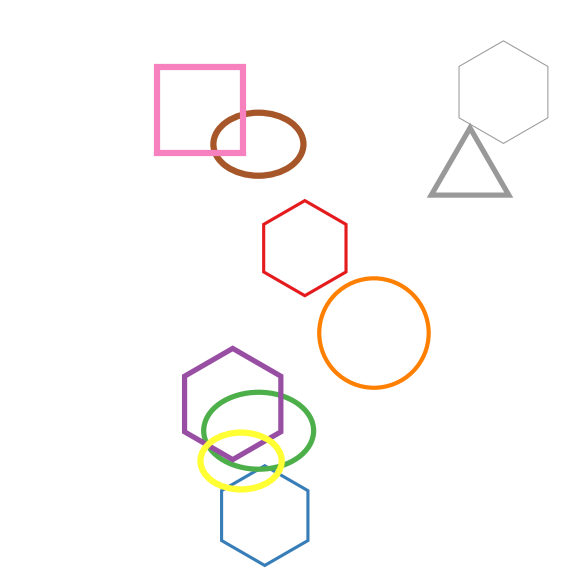[{"shape": "hexagon", "thickness": 1.5, "radius": 0.41, "center": [0.528, 0.569]}, {"shape": "hexagon", "thickness": 1.5, "radius": 0.43, "center": [0.458, 0.106]}, {"shape": "oval", "thickness": 2.5, "radius": 0.48, "center": [0.448, 0.253]}, {"shape": "hexagon", "thickness": 2.5, "radius": 0.48, "center": [0.403, 0.3]}, {"shape": "circle", "thickness": 2, "radius": 0.47, "center": [0.648, 0.422]}, {"shape": "oval", "thickness": 3, "radius": 0.35, "center": [0.417, 0.201]}, {"shape": "oval", "thickness": 3, "radius": 0.39, "center": [0.447, 0.749]}, {"shape": "square", "thickness": 3, "radius": 0.37, "center": [0.346, 0.808]}, {"shape": "triangle", "thickness": 2.5, "radius": 0.39, "center": [0.814, 0.7]}, {"shape": "hexagon", "thickness": 0.5, "radius": 0.44, "center": [0.872, 0.84]}]